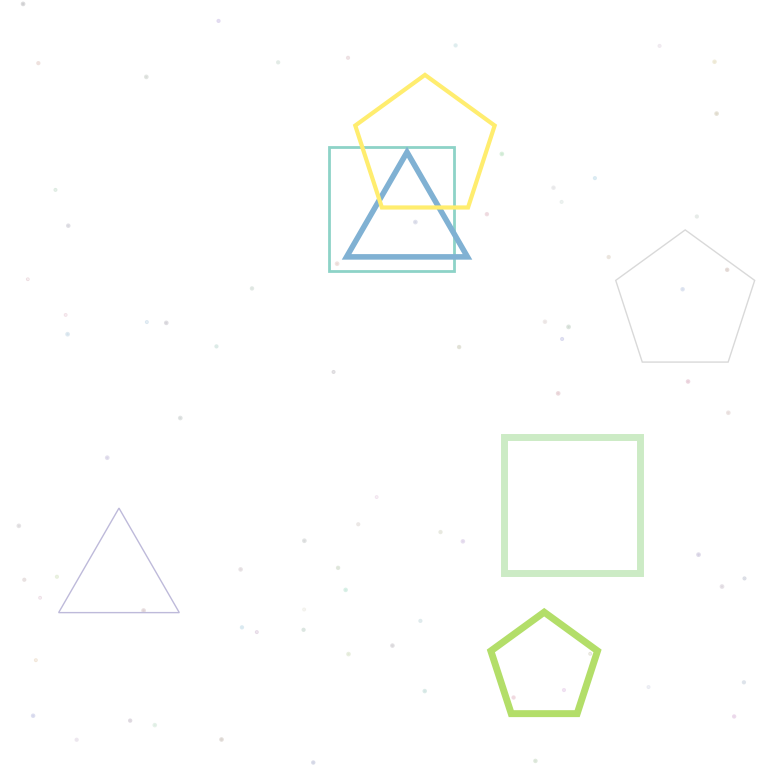[{"shape": "square", "thickness": 1, "radius": 0.4, "center": [0.508, 0.729]}, {"shape": "triangle", "thickness": 0.5, "radius": 0.45, "center": [0.155, 0.25]}, {"shape": "triangle", "thickness": 2, "radius": 0.45, "center": [0.529, 0.712]}, {"shape": "pentagon", "thickness": 2.5, "radius": 0.36, "center": [0.707, 0.132]}, {"shape": "pentagon", "thickness": 0.5, "radius": 0.47, "center": [0.89, 0.607]}, {"shape": "square", "thickness": 2.5, "radius": 0.44, "center": [0.743, 0.344]}, {"shape": "pentagon", "thickness": 1.5, "radius": 0.48, "center": [0.552, 0.808]}]